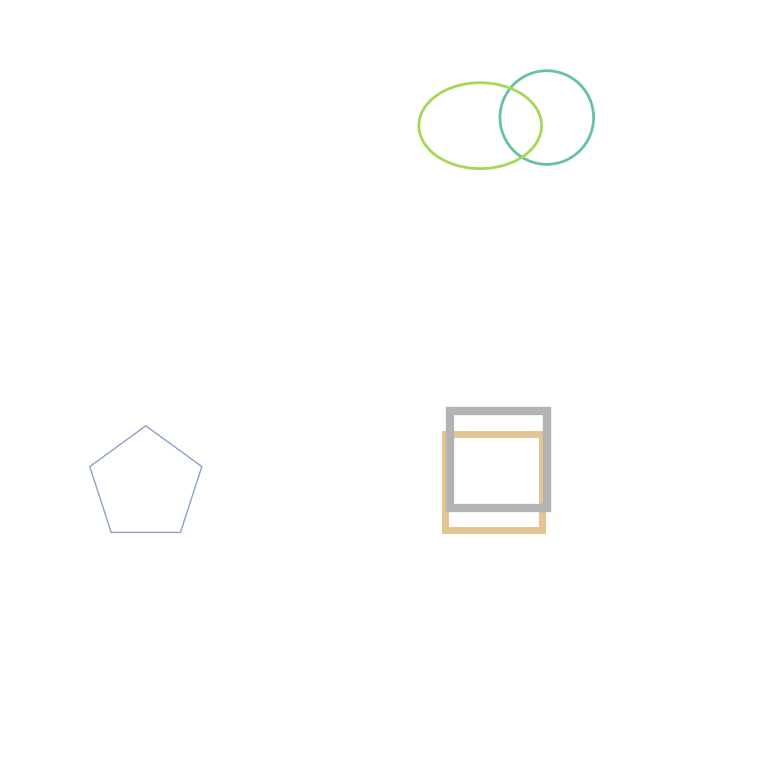[{"shape": "circle", "thickness": 1, "radius": 0.3, "center": [0.71, 0.847]}, {"shape": "pentagon", "thickness": 0.5, "radius": 0.38, "center": [0.189, 0.37]}, {"shape": "oval", "thickness": 1, "radius": 0.4, "center": [0.624, 0.837]}, {"shape": "square", "thickness": 2.5, "radius": 0.31, "center": [0.641, 0.374]}, {"shape": "square", "thickness": 3, "radius": 0.32, "center": [0.648, 0.403]}]